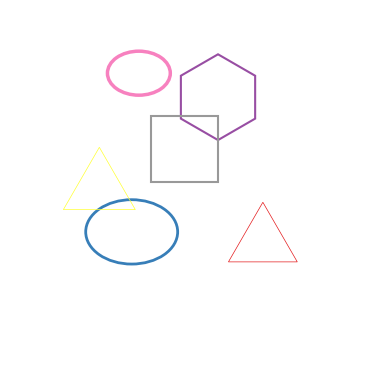[{"shape": "triangle", "thickness": 0.5, "radius": 0.52, "center": [0.683, 0.371]}, {"shape": "oval", "thickness": 2, "radius": 0.6, "center": [0.342, 0.398]}, {"shape": "hexagon", "thickness": 1.5, "radius": 0.56, "center": [0.566, 0.748]}, {"shape": "triangle", "thickness": 0.5, "radius": 0.54, "center": [0.258, 0.509]}, {"shape": "oval", "thickness": 2.5, "radius": 0.41, "center": [0.361, 0.81]}, {"shape": "square", "thickness": 1.5, "radius": 0.43, "center": [0.479, 0.613]}]